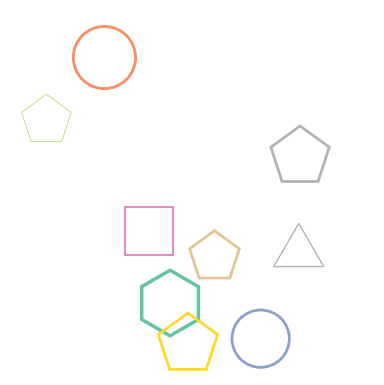[{"shape": "hexagon", "thickness": 2.5, "radius": 0.43, "center": [0.442, 0.213]}, {"shape": "circle", "thickness": 2, "radius": 0.4, "center": [0.271, 0.851]}, {"shape": "circle", "thickness": 2, "radius": 0.37, "center": [0.677, 0.12]}, {"shape": "square", "thickness": 1.5, "radius": 0.31, "center": [0.388, 0.4]}, {"shape": "pentagon", "thickness": 0.5, "radius": 0.34, "center": [0.121, 0.688]}, {"shape": "pentagon", "thickness": 2, "radius": 0.4, "center": [0.488, 0.106]}, {"shape": "pentagon", "thickness": 2, "radius": 0.34, "center": [0.557, 0.333]}, {"shape": "pentagon", "thickness": 2, "radius": 0.4, "center": [0.779, 0.593]}, {"shape": "triangle", "thickness": 1, "radius": 0.37, "center": [0.776, 0.345]}]